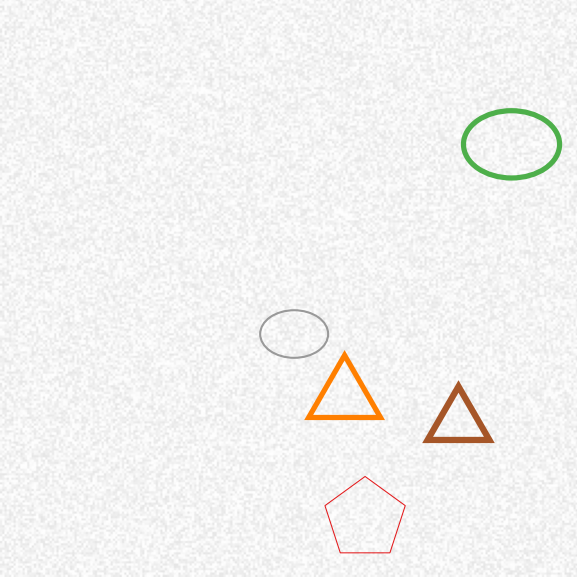[{"shape": "pentagon", "thickness": 0.5, "radius": 0.37, "center": [0.632, 0.101]}, {"shape": "oval", "thickness": 2.5, "radius": 0.42, "center": [0.886, 0.749]}, {"shape": "triangle", "thickness": 2.5, "radius": 0.36, "center": [0.597, 0.312]}, {"shape": "triangle", "thickness": 3, "radius": 0.31, "center": [0.794, 0.268]}, {"shape": "oval", "thickness": 1, "radius": 0.29, "center": [0.509, 0.421]}]